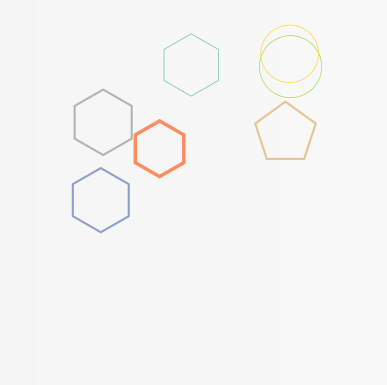[{"shape": "hexagon", "thickness": 0.5, "radius": 0.4, "center": [0.493, 0.831]}, {"shape": "hexagon", "thickness": 2.5, "radius": 0.36, "center": [0.412, 0.614]}, {"shape": "hexagon", "thickness": 1.5, "radius": 0.42, "center": [0.26, 0.48]}, {"shape": "circle", "thickness": 0.5, "radius": 0.4, "center": [0.75, 0.827]}, {"shape": "circle", "thickness": 0.5, "radius": 0.37, "center": [0.748, 0.86]}, {"shape": "pentagon", "thickness": 1.5, "radius": 0.41, "center": [0.737, 0.654]}, {"shape": "hexagon", "thickness": 1.5, "radius": 0.42, "center": [0.266, 0.682]}]